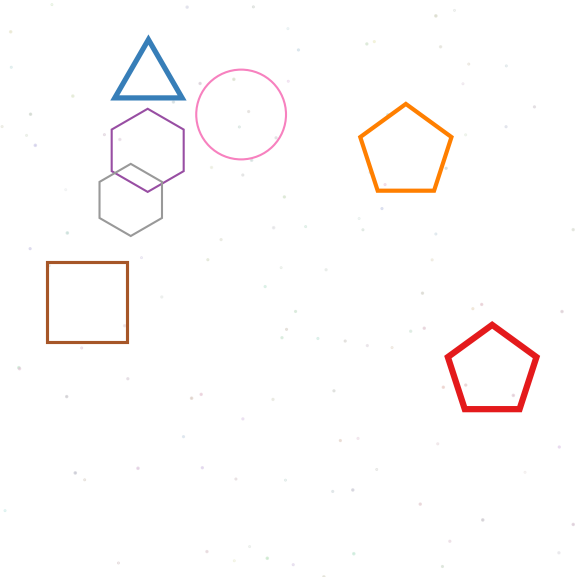[{"shape": "pentagon", "thickness": 3, "radius": 0.4, "center": [0.852, 0.356]}, {"shape": "triangle", "thickness": 2.5, "radius": 0.34, "center": [0.257, 0.863]}, {"shape": "hexagon", "thickness": 1, "radius": 0.36, "center": [0.256, 0.739]}, {"shape": "pentagon", "thickness": 2, "radius": 0.42, "center": [0.703, 0.736]}, {"shape": "square", "thickness": 1.5, "radius": 0.35, "center": [0.151, 0.477]}, {"shape": "circle", "thickness": 1, "radius": 0.39, "center": [0.418, 0.801]}, {"shape": "hexagon", "thickness": 1, "radius": 0.31, "center": [0.226, 0.653]}]